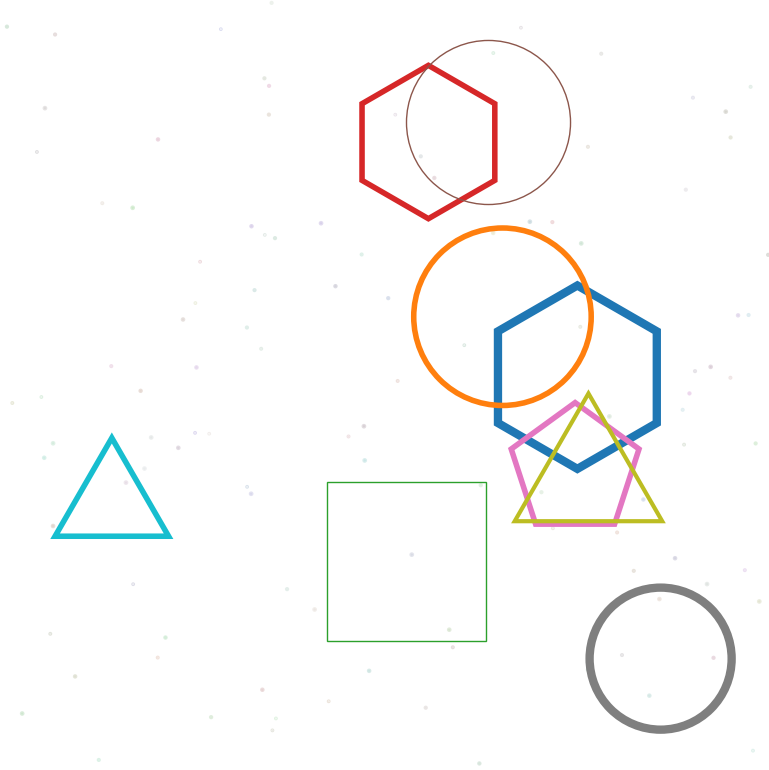[{"shape": "hexagon", "thickness": 3, "radius": 0.6, "center": [0.75, 0.51]}, {"shape": "circle", "thickness": 2, "radius": 0.58, "center": [0.653, 0.589]}, {"shape": "square", "thickness": 0.5, "radius": 0.52, "center": [0.528, 0.271]}, {"shape": "hexagon", "thickness": 2, "radius": 0.5, "center": [0.556, 0.816]}, {"shape": "circle", "thickness": 0.5, "radius": 0.53, "center": [0.634, 0.841]}, {"shape": "pentagon", "thickness": 2, "radius": 0.44, "center": [0.747, 0.39]}, {"shape": "circle", "thickness": 3, "radius": 0.46, "center": [0.858, 0.145]}, {"shape": "triangle", "thickness": 1.5, "radius": 0.55, "center": [0.764, 0.378]}, {"shape": "triangle", "thickness": 2, "radius": 0.43, "center": [0.145, 0.346]}]